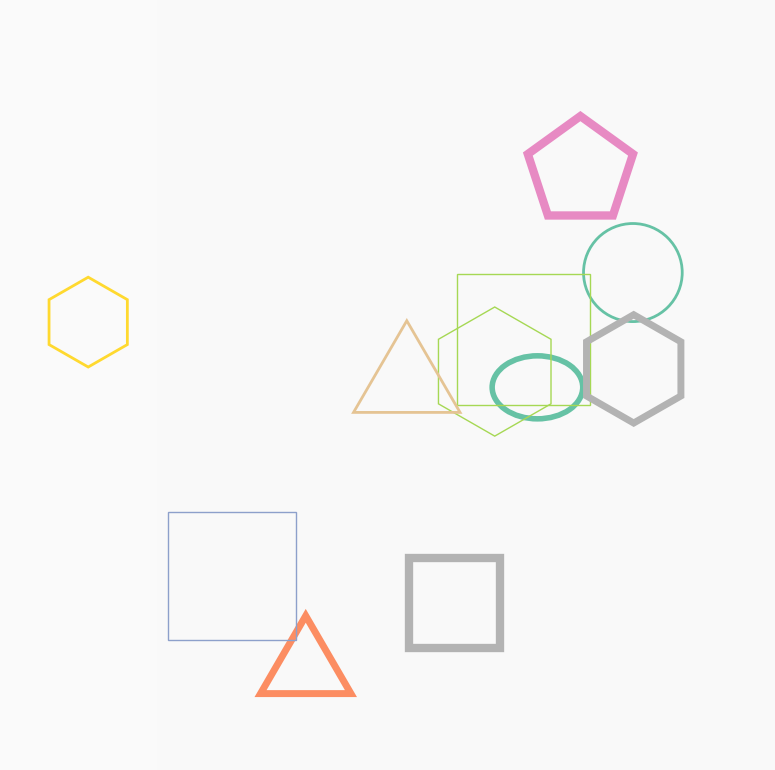[{"shape": "oval", "thickness": 2, "radius": 0.29, "center": [0.693, 0.497]}, {"shape": "circle", "thickness": 1, "radius": 0.32, "center": [0.817, 0.646]}, {"shape": "triangle", "thickness": 2.5, "radius": 0.34, "center": [0.394, 0.133]}, {"shape": "square", "thickness": 0.5, "radius": 0.41, "center": [0.3, 0.252]}, {"shape": "pentagon", "thickness": 3, "radius": 0.36, "center": [0.749, 0.778]}, {"shape": "hexagon", "thickness": 0.5, "radius": 0.42, "center": [0.638, 0.517]}, {"shape": "square", "thickness": 0.5, "radius": 0.43, "center": [0.676, 0.559]}, {"shape": "hexagon", "thickness": 1, "radius": 0.29, "center": [0.114, 0.582]}, {"shape": "triangle", "thickness": 1, "radius": 0.4, "center": [0.525, 0.504]}, {"shape": "hexagon", "thickness": 2.5, "radius": 0.35, "center": [0.818, 0.521]}, {"shape": "square", "thickness": 3, "radius": 0.29, "center": [0.586, 0.216]}]